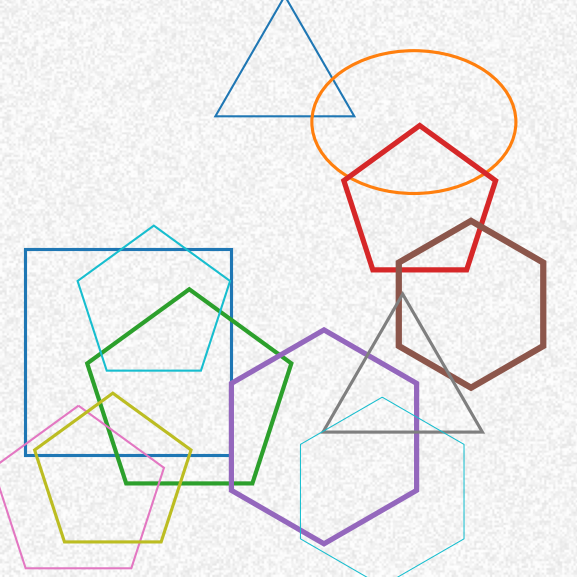[{"shape": "square", "thickness": 1.5, "radius": 0.89, "center": [0.221, 0.39]}, {"shape": "triangle", "thickness": 1, "radius": 0.69, "center": [0.493, 0.867]}, {"shape": "oval", "thickness": 1.5, "radius": 0.88, "center": [0.717, 0.788]}, {"shape": "pentagon", "thickness": 2, "radius": 0.93, "center": [0.328, 0.312]}, {"shape": "pentagon", "thickness": 2.5, "radius": 0.69, "center": [0.727, 0.644]}, {"shape": "hexagon", "thickness": 2.5, "radius": 0.93, "center": [0.561, 0.243]}, {"shape": "hexagon", "thickness": 3, "radius": 0.72, "center": [0.816, 0.472]}, {"shape": "pentagon", "thickness": 1, "radius": 0.78, "center": [0.136, 0.141]}, {"shape": "triangle", "thickness": 1.5, "radius": 0.8, "center": [0.697, 0.331]}, {"shape": "pentagon", "thickness": 1.5, "radius": 0.71, "center": [0.195, 0.176]}, {"shape": "pentagon", "thickness": 1, "radius": 0.69, "center": [0.266, 0.47]}, {"shape": "hexagon", "thickness": 0.5, "radius": 0.82, "center": [0.662, 0.148]}]